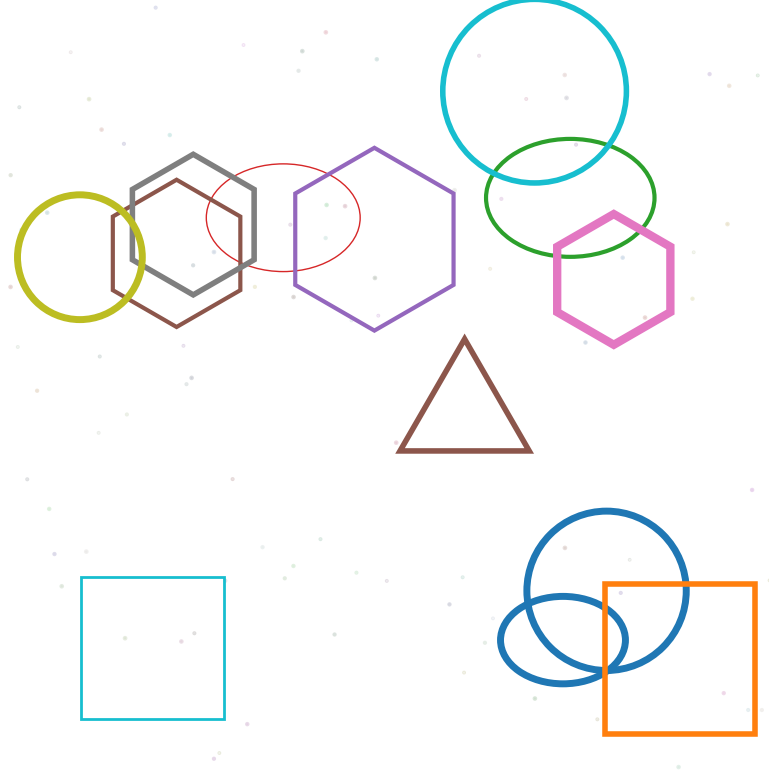[{"shape": "circle", "thickness": 2.5, "radius": 0.52, "center": [0.788, 0.233]}, {"shape": "oval", "thickness": 2.5, "radius": 0.41, "center": [0.731, 0.169]}, {"shape": "square", "thickness": 2, "radius": 0.49, "center": [0.883, 0.144]}, {"shape": "oval", "thickness": 1.5, "radius": 0.55, "center": [0.741, 0.743]}, {"shape": "oval", "thickness": 0.5, "radius": 0.5, "center": [0.368, 0.717]}, {"shape": "hexagon", "thickness": 1.5, "radius": 0.59, "center": [0.486, 0.689]}, {"shape": "triangle", "thickness": 2, "radius": 0.48, "center": [0.603, 0.463]}, {"shape": "hexagon", "thickness": 1.5, "radius": 0.48, "center": [0.229, 0.671]}, {"shape": "hexagon", "thickness": 3, "radius": 0.42, "center": [0.797, 0.637]}, {"shape": "hexagon", "thickness": 2, "radius": 0.46, "center": [0.251, 0.708]}, {"shape": "circle", "thickness": 2.5, "radius": 0.41, "center": [0.104, 0.666]}, {"shape": "circle", "thickness": 2, "radius": 0.6, "center": [0.694, 0.882]}, {"shape": "square", "thickness": 1, "radius": 0.46, "center": [0.198, 0.158]}]